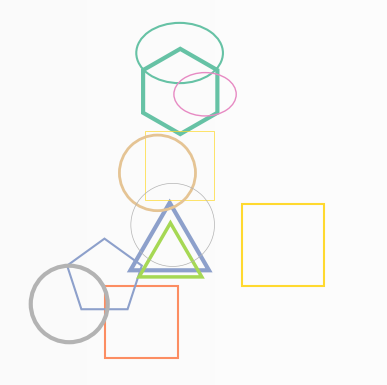[{"shape": "hexagon", "thickness": 3, "radius": 0.55, "center": [0.465, 0.762]}, {"shape": "oval", "thickness": 1.5, "radius": 0.56, "center": [0.464, 0.862]}, {"shape": "square", "thickness": 1.5, "radius": 0.47, "center": [0.365, 0.163]}, {"shape": "pentagon", "thickness": 1.5, "radius": 0.51, "center": [0.27, 0.279]}, {"shape": "triangle", "thickness": 3, "radius": 0.59, "center": [0.438, 0.356]}, {"shape": "oval", "thickness": 1, "radius": 0.4, "center": [0.529, 0.755]}, {"shape": "triangle", "thickness": 2.5, "radius": 0.47, "center": [0.44, 0.327]}, {"shape": "square", "thickness": 1.5, "radius": 0.53, "center": [0.73, 0.365]}, {"shape": "square", "thickness": 0.5, "radius": 0.45, "center": [0.463, 0.571]}, {"shape": "circle", "thickness": 2, "radius": 0.49, "center": [0.406, 0.551]}, {"shape": "circle", "thickness": 3, "radius": 0.5, "center": [0.179, 0.21]}, {"shape": "circle", "thickness": 0.5, "radius": 0.54, "center": [0.446, 0.416]}]